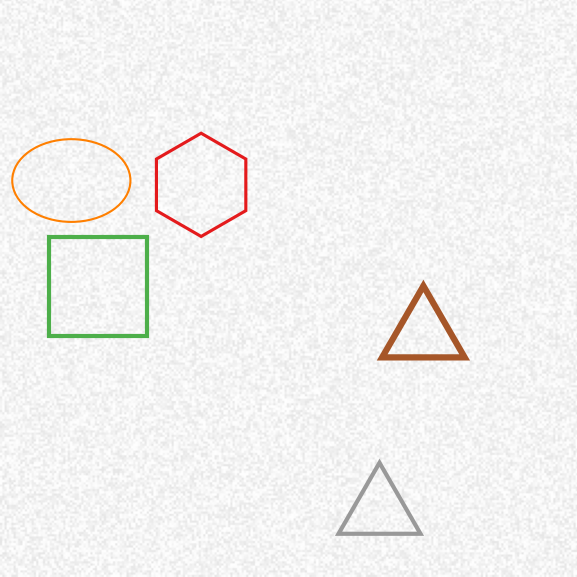[{"shape": "hexagon", "thickness": 1.5, "radius": 0.45, "center": [0.348, 0.679]}, {"shape": "square", "thickness": 2, "radius": 0.43, "center": [0.17, 0.503]}, {"shape": "oval", "thickness": 1, "radius": 0.51, "center": [0.124, 0.687]}, {"shape": "triangle", "thickness": 3, "radius": 0.41, "center": [0.733, 0.422]}, {"shape": "triangle", "thickness": 2, "radius": 0.41, "center": [0.657, 0.116]}]